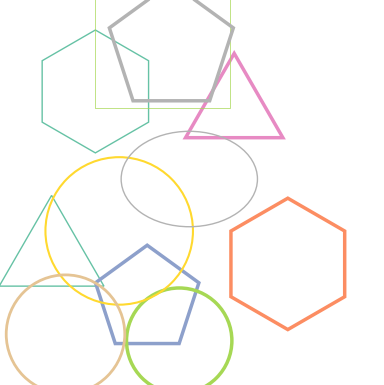[{"shape": "triangle", "thickness": 1, "radius": 0.79, "center": [0.134, 0.335]}, {"shape": "hexagon", "thickness": 1, "radius": 0.8, "center": [0.248, 0.762]}, {"shape": "hexagon", "thickness": 2.5, "radius": 0.85, "center": [0.748, 0.315]}, {"shape": "pentagon", "thickness": 2.5, "radius": 0.71, "center": [0.382, 0.222]}, {"shape": "triangle", "thickness": 2.5, "radius": 0.73, "center": [0.608, 0.715]}, {"shape": "square", "thickness": 0.5, "radius": 0.88, "center": [0.422, 0.895]}, {"shape": "circle", "thickness": 2.5, "radius": 0.68, "center": [0.465, 0.115]}, {"shape": "circle", "thickness": 1.5, "radius": 0.96, "center": [0.31, 0.4]}, {"shape": "circle", "thickness": 2, "radius": 0.77, "center": [0.17, 0.132]}, {"shape": "pentagon", "thickness": 2.5, "radius": 0.85, "center": [0.445, 0.875]}, {"shape": "oval", "thickness": 1, "radius": 0.89, "center": [0.492, 0.535]}]